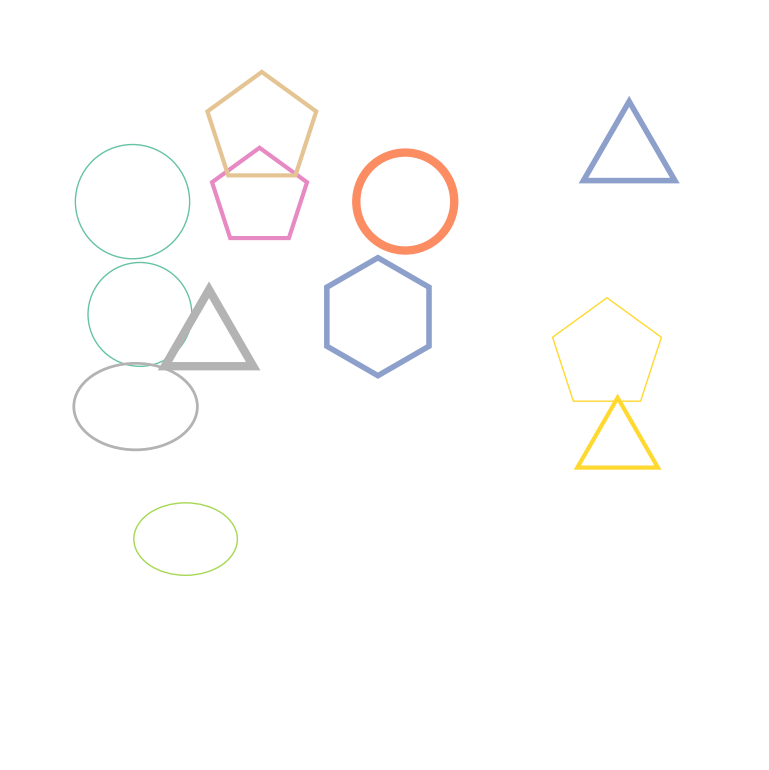[{"shape": "circle", "thickness": 0.5, "radius": 0.37, "center": [0.172, 0.738]}, {"shape": "circle", "thickness": 0.5, "radius": 0.34, "center": [0.182, 0.592]}, {"shape": "circle", "thickness": 3, "radius": 0.32, "center": [0.526, 0.738]}, {"shape": "hexagon", "thickness": 2, "radius": 0.38, "center": [0.491, 0.589]}, {"shape": "triangle", "thickness": 2, "radius": 0.34, "center": [0.817, 0.8]}, {"shape": "pentagon", "thickness": 1.5, "radius": 0.32, "center": [0.337, 0.743]}, {"shape": "oval", "thickness": 0.5, "radius": 0.34, "center": [0.241, 0.3]}, {"shape": "triangle", "thickness": 1.5, "radius": 0.3, "center": [0.802, 0.423]}, {"shape": "pentagon", "thickness": 0.5, "radius": 0.37, "center": [0.788, 0.539]}, {"shape": "pentagon", "thickness": 1.5, "radius": 0.37, "center": [0.34, 0.832]}, {"shape": "triangle", "thickness": 3, "radius": 0.33, "center": [0.271, 0.558]}, {"shape": "oval", "thickness": 1, "radius": 0.4, "center": [0.176, 0.472]}]